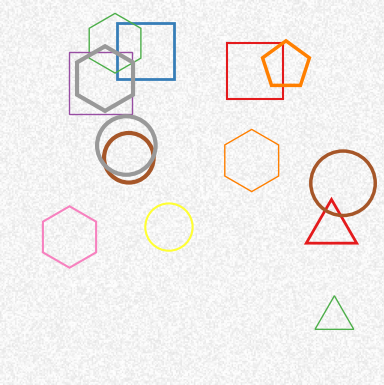[{"shape": "triangle", "thickness": 2, "radius": 0.38, "center": [0.861, 0.406]}, {"shape": "square", "thickness": 1.5, "radius": 0.37, "center": [0.662, 0.816]}, {"shape": "square", "thickness": 2, "radius": 0.37, "center": [0.379, 0.867]}, {"shape": "hexagon", "thickness": 1, "radius": 0.39, "center": [0.299, 0.888]}, {"shape": "triangle", "thickness": 1, "radius": 0.29, "center": [0.869, 0.174]}, {"shape": "square", "thickness": 1, "radius": 0.4, "center": [0.261, 0.785]}, {"shape": "pentagon", "thickness": 2.5, "radius": 0.32, "center": [0.743, 0.83]}, {"shape": "hexagon", "thickness": 1, "radius": 0.4, "center": [0.654, 0.583]}, {"shape": "circle", "thickness": 1.5, "radius": 0.31, "center": [0.439, 0.41]}, {"shape": "circle", "thickness": 3, "radius": 0.32, "center": [0.335, 0.59]}, {"shape": "circle", "thickness": 2.5, "radius": 0.42, "center": [0.891, 0.524]}, {"shape": "hexagon", "thickness": 1.5, "radius": 0.4, "center": [0.181, 0.384]}, {"shape": "hexagon", "thickness": 3, "radius": 0.42, "center": [0.273, 0.796]}, {"shape": "circle", "thickness": 3, "radius": 0.38, "center": [0.328, 0.622]}]